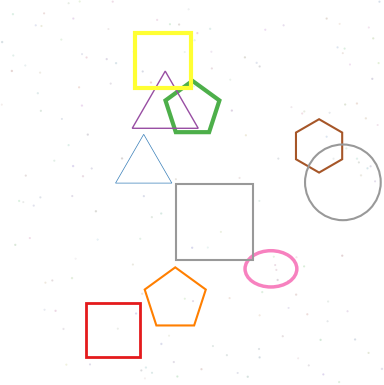[{"shape": "square", "thickness": 2, "radius": 0.35, "center": [0.294, 0.142]}, {"shape": "triangle", "thickness": 0.5, "radius": 0.42, "center": [0.373, 0.567]}, {"shape": "pentagon", "thickness": 3, "radius": 0.37, "center": [0.5, 0.716]}, {"shape": "triangle", "thickness": 1, "radius": 0.49, "center": [0.429, 0.716]}, {"shape": "pentagon", "thickness": 1.5, "radius": 0.42, "center": [0.455, 0.222]}, {"shape": "square", "thickness": 3, "radius": 0.36, "center": [0.423, 0.843]}, {"shape": "hexagon", "thickness": 1.5, "radius": 0.35, "center": [0.829, 0.621]}, {"shape": "oval", "thickness": 2.5, "radius": 0.34, "center": [0.704, 0.302]}, {"shape": "circle", "thickness": 1.5, "radius": 0.49, "center": [0.891, 0.526]}, {"shape": "square", "thickness": 1.5, "radius": 0.5, "center": [0.557, 0.423]}]